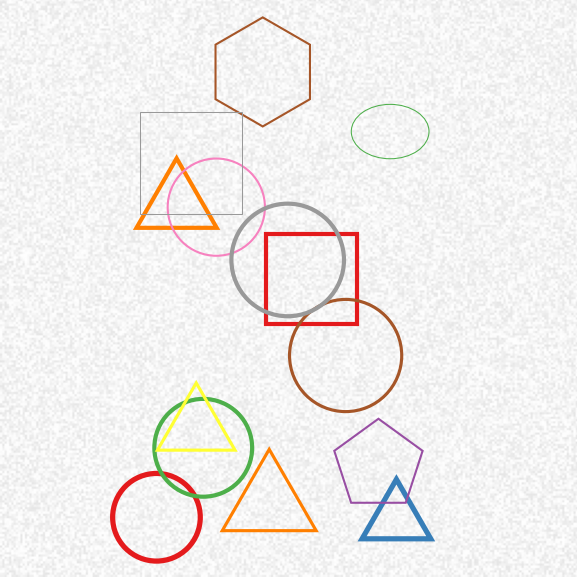[{"shape": "square", "thickness": 2, "radius": 0.39, "center": [0.539, 0.516]}, {"shape": "circle", "thickness": 2.5, "radius": 0.38, "center": [0.271, 0.103]}, {"shape": "triangle", "thickness": 2.5, "radius": 0.34, "center": [0.686, 0.1]}, {"shape": "circle", "thickness": 2, "radius": 0.42, "center": [0.352, 0.224]}, {"shape": "oval", "thickness": 0.5, "radius": 0.34, "center": [0.676, 0.771]}, {"shape": "pentagon", "thickness": 1, "radius": 0.4, "center": [0.655, 0.194]}, {"shape": "triangle", "thickness": 2, "radius": 0.4, "center": [0.306, 0.645]}, {"shape": "triangle", "thickness": 1.5, "radius": 0.47, "center": [0.466, 0.127]}, {"shape": "triangle", "thickness": 1.5, "radius": 0.39, "center": [0.34, 0.258]}, {"shape": "circle", "thickness": 1.5, "radius": 0.49, "center": [0.598, 0.384]}, {"shape": "hexagon", "thickness": 1, "radius": 0.47, "center": [0.455, 0.875]}, {"shape": "circle", "thickness": 1, "radius": 0.42, "center": [0.375, 0.64]}, {"shape": "circle", "thickness": 2, "radius": 0.49, "center": [0.498, 0.549]}, {"shape": "square", "thickness": 0.5, "radius": 0.44, "center": [0.331, 0.717]}]